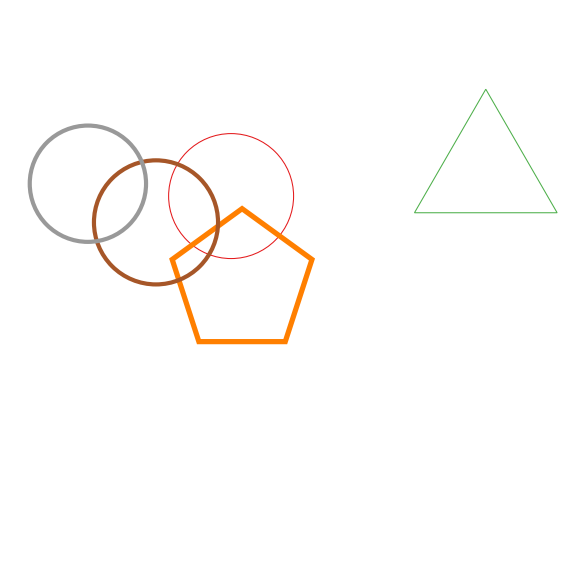[{"shape": "circle", "thickness": 0.5, "radius": 0.54, "center": [0.4, 0.66]}, {"shape": "triangle", "thickness": 0.5, "radius": 0.71, "center": [0.841, 0.702]}, {"shape": "pentagon", "thickness": 2.5, "radius": 0.64, "center": [0.419, 0.511]}, {"shape": "circle", "thickness": 2, "radius": 0.54, "center": [0.27, 0.614]}, {"shape": "circle", "thickness": 2, "radius": 0.5, "center": [0.152, 0.681]}]